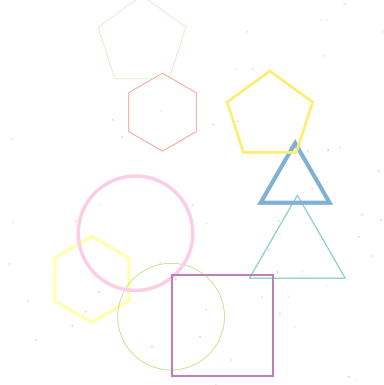[{"shape": "triangle", "thickness": 1, "radius": 0.72, "center": [0.772, 0.349]}, {"shape": "hexagon", "thickness": 2.5, "radius": 0.56, "center": [0.238, 0.274]}, {"shape": "hexagon", "thickness": 0.5, "radius": 0.51, "center": [0.422, 0.709]}, {"shape": "triangle", "thickness": 3, "radius": 0.52, "center": [0.767, 0.525]}, {"shape": "circle", "thickness": 0.5, "radius": 0.69, "center": [0.444, 0.178]}, {"shape": "circle", "thickness": 2.5, "radius": 0.74, "center": [0.352, 0.394]}, {"shape": "square", "thickness": 1.5, "radius": 0.66, "center": [0.578, 0.155]}, {"shape": "pentagon", "thickness": 0.5, "radius": 0.6, "center": [0.369, 0.892]}, {"shape": "pentagon", "thickness": 2, "radius": 0.58, "center": [0.701, 0.699]}]